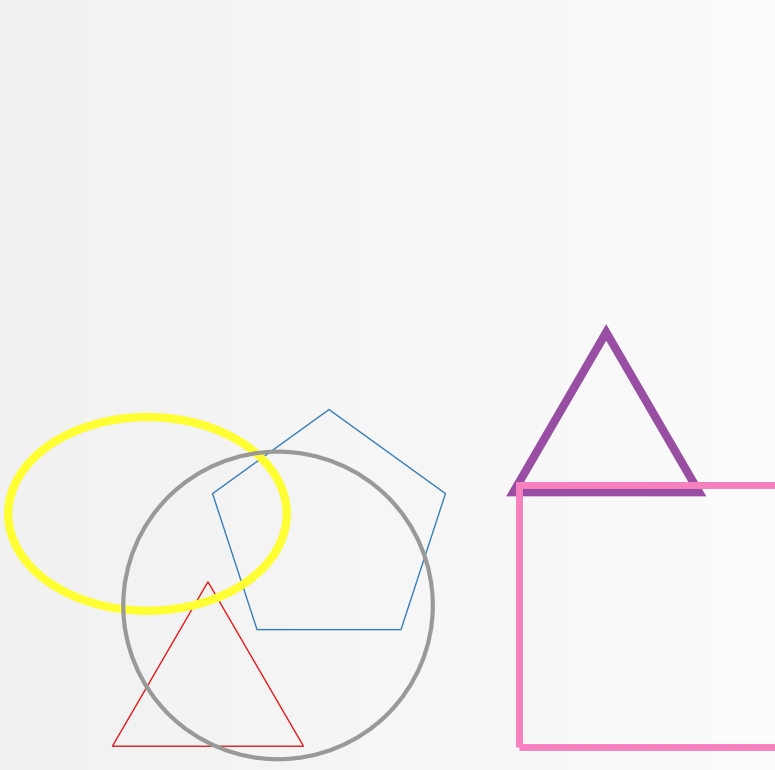[{"shape": "triangle", "thickness": 0.5, "radius": 0.71, "center": [0.268, 0.102]}, {"shape": "pentagon", "thickness": 0.5, "radius": 0.79, "center": [0.425, 0.31]}, {"shape": "triangle", "thickness": 3, "radius": 0.69, "center": [0.782, 0.43]}, {"shape": "oval", "thickness": 3, "radius": 0.9, "center": [0.19, 0.333]}, {"shape": "square", "thickness": 2.5, "radius": 0.85, "center": [0.84, 0.2]}, {"shape": "circle", "thickness": 1.5, "radius": 1.0, "center": [0.359, 0.214]}]